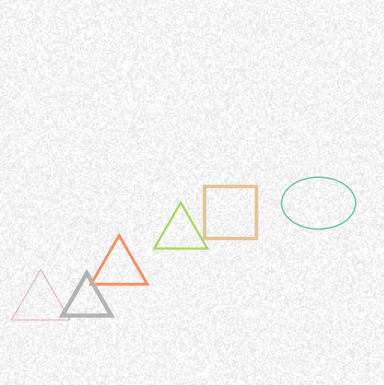[{"shape": "oval", "thickness": 1, "radius": 0.48, "center": [0.827, 0.472]}, {"shape": "triangle", "thickness": 2, "radius": 0.42, "center": [0.309, 0.304]}, {"shape": "triangle", "thickness": 0.5, "radius": 0.44, "center": [0.106, 0.213]}, {"shape": "triangle", "thickness": 1.5, "radius": 0.4, "center": [0.47, 0.394]}, {"shape": "square", "thickness": 2.5, "radius": 0.34, "center": [0.598, 0.448]}, {"shape": "triangle", "thickness": 3, "radius": 0.37, "center": [0.226, 0.217]}]